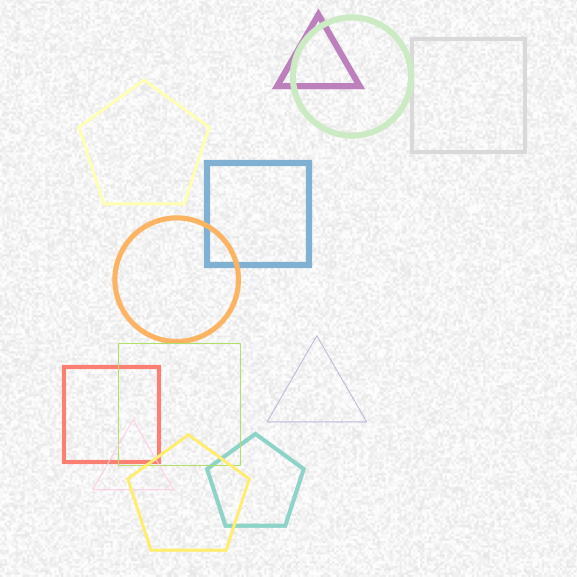[{"shape": "pentagon", "thickness": 2, "radius": 0.44, "center": [0.442, 0.16]}, {"shape": "pentagon", "thickness": 1.5, "radius": 0.59, "center": [0.249, 0.742]}, {"shape": "triangle", "thickness": 0.5, "radius": 0.5, "center": [0.549, 0.318]}, {"shape": "square", "thickness": 2, "radius": 0.41, "center": [0.193, 0.282]}, {"shape": "square", "thickness": 3, "radius": 0.44, "center": [0.447, 0.629]}, {"shape": "circle", "thickness": 2.5, "radius": 0.54, "center": [0.306, 0.515]}, {"shape": "square", "thickness": 0.5, "radius": 0.53, "center": [0.31, 0.3]}, {"shape": "triangle", "thickness": 0.5, "radius": 0.4, "center": [0.23, 0.192]}, {"shape": "square", "thickness": 2, "radius": 0.49, "center": [0.811, 0.833]}, {"shape": "triangle", "thickness": 3, "radius": 0.41, "center": [0.551, 0.891]}, {"shape": "circle", "thickness": 3, "radius": 0.51, "center": [0.61, 0.867]}, {"shape": "pentagon", "thickness": 1.5, "radius": 0.55, "center": [0.326, 0.136]}]